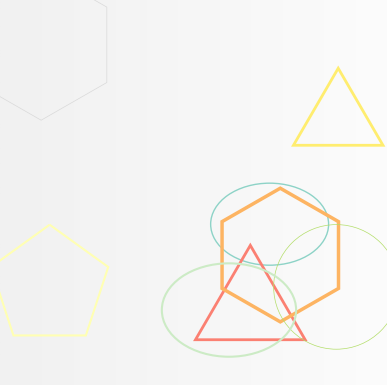[{"shape": "oval", "thickness": 1, "radius": 0.76, "center": [0.696, 0.418]}, {"shape": "pentagon", "thickness": 1.5, "radius": 0.79, "center": [0.128, 0.257]}, {"shape": "triangle", "thickness": 2, "radius": 0.82, "center": [0.646, 0.199]}, {"shape": "hexagon", "thickness": 2.5, "radius": 0.87, "center": [0.723, 0.338]}, {"shape": "circle", "thickness": 0.5, "radius": 0.81, "center": [0.868, 0.255]}, {"shape": "hexagon", "thickness": 0.5, "radius": 0.98, "center": [0.106, 0.884]}, {"shape": "oval", "thickness": 1.5, "radius": 0.87, "center": [0.591, 0.195]}, {"shape": "triangle", "thickness": 2, "radius": 0.67, "center": [0.873, 0.689]}]